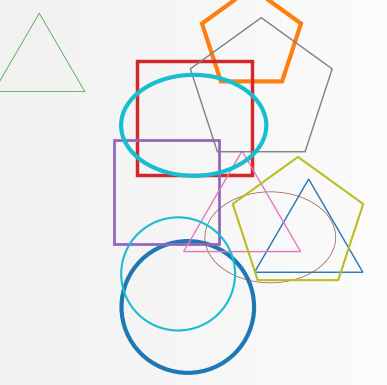[{"shape": "circle", "thickness": 3, "radius": 0.86, "center": [0.485, 0.203]}, {"shape": "triangle", "thickness": 1, "radius": 0.81, "center": [0.797, 0.374]}, {"shape": "pentagon", "thickness": 3, "radius": 0.67, "center": [0.649, 0.897]}, {"shape": "triangle", "thickness": 0.5, "radius": 0.68, "center": [0.101, 0.83]}, {"shape": "square", "thickness": 2.5, "radius": 0.74, "center": [0.501, 0.693]}, {"shape": "square", "thickness": 2, "radius": 0.67, "center": [0.43, 0.502]}, {"shape": "oval", "thickness": 0.5, "radius": 0.84, "center": [0.698, 0.384]}, {"shape": "triangle", "thickness": 1, "radius": 0.87, "center": [0.625, 0.434]}, {"shape": "pentagon", "thickness": 1, "radius": 0.96, "center": [0.674, 0.762]}, {"shape": "pentagon", "thickness": 1.5, "radius": 0.88, "center": [0.769, 0.416]}, {"shape": "oval", "thickness": 3, "radius": 0.94, "center": [0.5, 0.674]}, {"shape": "circle", "thickness": 1.5, "radius": 0.73, "center": [0.46, 0.289]}]